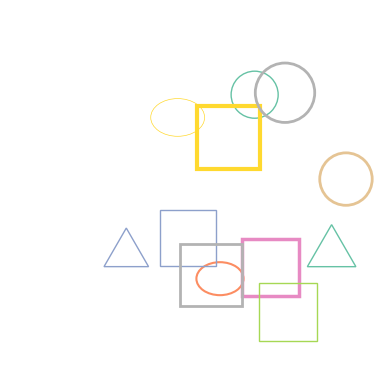[{"shape": "circle", "thickness": 1, "radius": 0.31, "center": [0.661, 0.754]}, {"shape": "triangle", "thickness": 1, "radius": 0.36, "center": [0.861, 0.344]}, {"shape": "oval", "thickness": 1.5, "radius": 0.31, "center": [0.571, 0.276]}, {"shape": "triangle", "thickness": 1, "radius": 0.33, "center": [0.328, 0.341]}, {"shape": "square", "thickness": 1, "radius": 0.36, "center": [0.489, 0.382]}, {"shape": "square", "thickness": 2.5, "radius": 0.37, "center": [0.703, 0.306]}, {"shape": "square", "thickness": 1, "radius": 0.38, "center": [0.748, 0.19]}, {"shape": "square", "thickness": 3, "radius": 0.41, "center": [0.594, 0.643]}, {"shape": "oval", "thickness": 0.5, "radius": 0.35, "center": [0.462, 0.695]}, {"shape": "circle", "thickness": 2, "radius": 0.34, "center": [0.899, 0.535]}, {"shape": "square", "thickness": 2, "radius": 0.4, "center": [0.549, 0.286]}, {"shape": "circle", "thickness": 2, "radius": 0.39, "center": [0.74, 0.759]}]